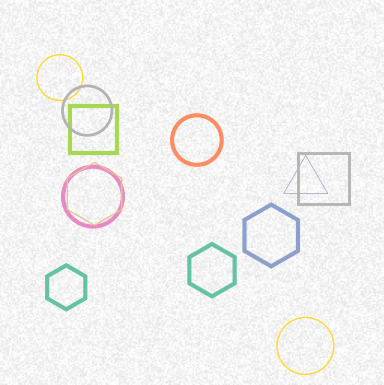[{"shape": "hexagon", "thickness": 3, "radius": 0.29, "center": [0.172, 0.254]}, {"shape": "hexagon", "thickness": 3, "radius": 0.34, "center": [0.551, 0.298]}, {"shape": "circle", "thickness": 3, "radius": 0.32, "center": [0.511, 0.636]}, {"shape": "hexagon", "thickness": 3, "radius": 0.4, "center": [0.704, 0.388]}, {"shape": "triangle", "thickness": 0.5, "radius": 0.33, "center": [0.794, 0.53]}, {"shape": "circle", "thickness": 3, "radius": 0.39, "center": [0.242, 0.489]}, {"shape": "square", "thickness": 3, "radius": 0.31, "center": [0.242, 0.663]}, {"shape": "circle", "thickness": 1, "radius": 0.37, "center": [0.793, 0.102]}, {"shape": "circle", "thickness": 1, "radius": 0.3, "center": [0.155, 0.798]}, {"shape": "hexagon", "thickness": 1, "radius": 0.41, "center": [0.245, 0.497]}, {"shape": "square", "thickness": 2, "radius": 0.33, "center": [0.841, 0.536]}, {"shape": "circle", "thickness": 2, "radius": 0.32, "center": [0.227, 0.713]}]